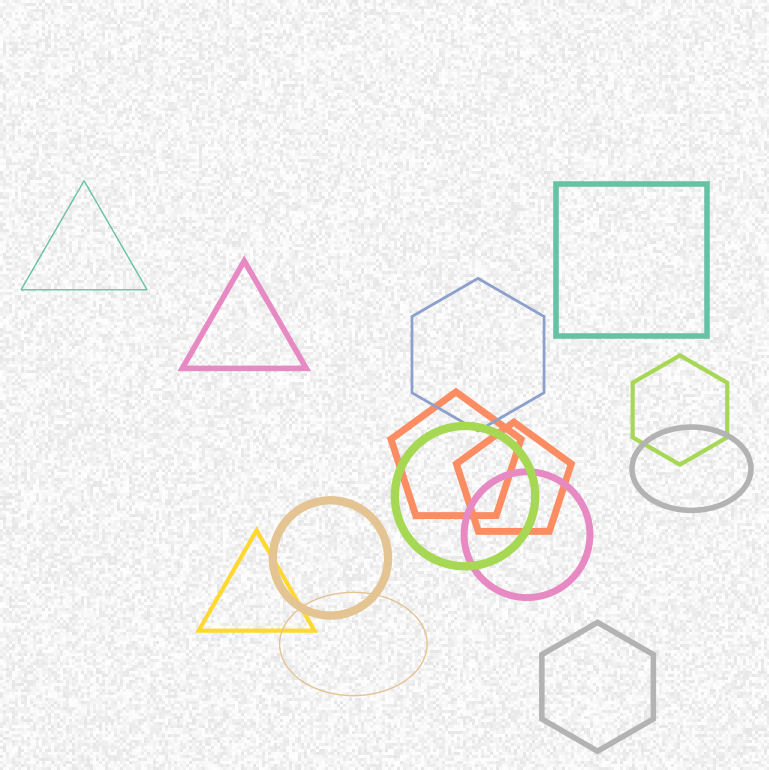[{"shape": "square", "thickness": 2, "radius": 0.49, "center": [0.82, 0.662]}, {"shape": "triangle", "thickness": 0.5, "radius": 0.47, "center": [0.109, 0.671]}, {"shape": "pentagon", "thickness": 2.5, "radius": 0.44, "center": [0.592, 0.402]}, {"shape": "pentagon", "thickness": 2.5, "radius": 0.39, "center": [0.667, 0.373]}, {"shape": "hexagon", "thickness": 1, "radius": 0.5, "center": [0.621, 0.539]}, {"shape": "circle", "thickness": 2.5, "radius": 0.41, "center": [0.684, 0.306]}, {"shape": "triangle", "thickness": 2, "radius": 0.47, "center": [0.317, 0.568]}, {"shape": "hexagon", "thickness": 1.5, "radius": 0.35, "center": [0.883, 0.467]}, {"shape": "circle", "thickness": 3, "radius": 0.46, "center": [0.604, 0.356]}, {"shape": "triangle", "thickness": 1.5, "radius": 0.43, "center": [0.333, 0.224]}, {"shape": "oval", "thickness": 0.5, "radius": 0.48, "center": [0.459, 0.164]}, {"shape": "circle", "thickness": 3, "radius": 0.37, "center": [0.429, 0.275]}, {"shape": "oval", "thickness": 2, "radius": 0.39, "center": [0.898, 0.391]}, {"shape": "hexagon", "thickness": 2, "radius": 0.42, "center": [0.776, 0.108]}]